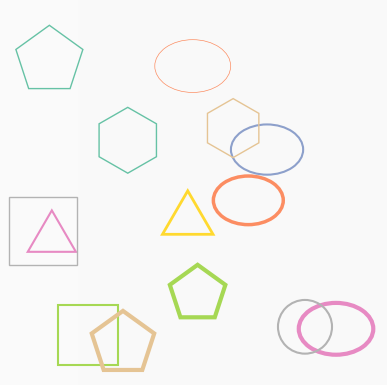[{"shape": "pentagon", "thickness": 1, "radius": 0.45, "center": [0.127, 0.843]}, {"shape": "hexagon", "thickness": 1, "radius": 0.43, "center": [0.33, 0.636]}, {"shape": "oval", "thickness": 0.5, "radius": 0.49, "center": [0.497, 0.828]}, {"shape": "oval", "thickness": 2.5, "radius": 0.45, "center": [0.641, 0.48]}, {"shape": "oval", "thickness": 1.5, "radius": 0.47, "center": [0.689, 0.612]}, {"shape": "triangle", "thickness": 1.5, "radius": 0.36, "center": [0.134, 0.382]}, {"shape": "oval", "thickness": 3, "radius": 0.48, "center": [0.867, 0.146]}, {"shape": "pentagon", "thickness": 3, "radius": 0.38, "center": [0.51, 0.237]}, {"shape": "square", "thickness": 1.5, "radius": 0.38, "center": [0.227, 0.13]}, {"shape": "triangle", "thickness": 2, "radius": 0.38, "center": [0.484, 0.429]}, {"shape": "hexagon", "thickness": 1, "radius": 0.38, "center": [0.602, 0.667]}, {"shape": "pentagon", "thickness": 3, "radius": 0.42, "center": [0.317, 0.108]}, {"shape": "circle", "thickness": 1.5, "radius": 0.35, "center": [0.787, 0.151]}, {"shape": "square", "thickness": 1, "radius": 0.44, "center": [0.11, 0.4]}]